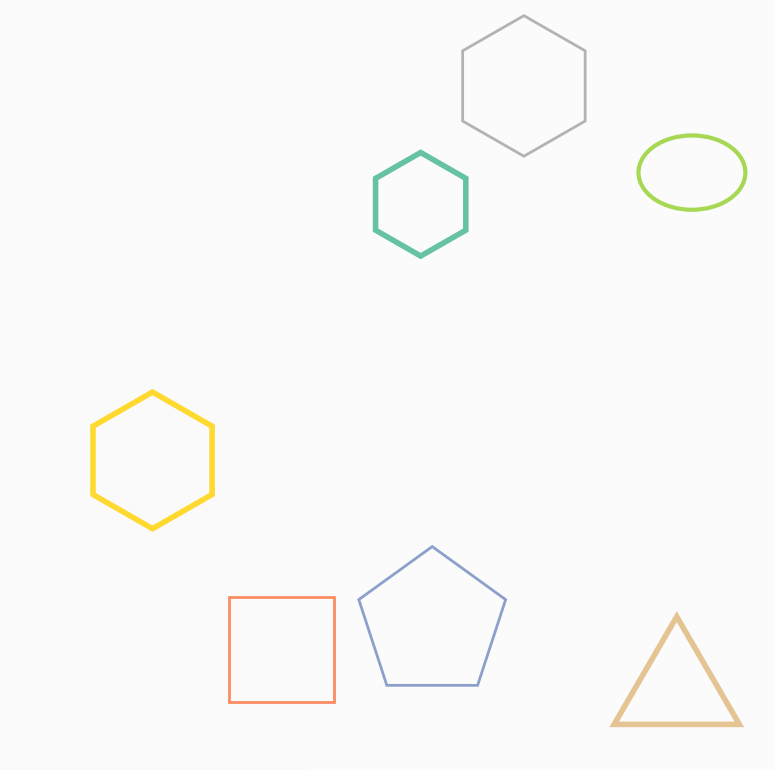[{"shape": "hexagon", "thickness": 2, "radius": 0.34, "center": [0.543, 0.735]}, {"shape": "square", "thickness": 1, "radius": 0.34, "center": [0.363, 0.156]}, {"shape": "pentagon", "thickness": 1, "radius": 0.5, "center": [0.558, 0.191]}, {"shape": "oval", "thickness": 1.5, "radius": 0.34, "center": [0.893, 0.776]}, {"shape": "hexagon", "thickness": 2, "radius": 0.44, "center": [0.197, 0.402]}, {"shape": "triangle", "thickness": 2, "radius": 0.47, "center": [0.873, 0.106]}, {"shape": "hexagon", "thickness": 1, "radius": 0.46, "center": [0.676, 0.888]}]